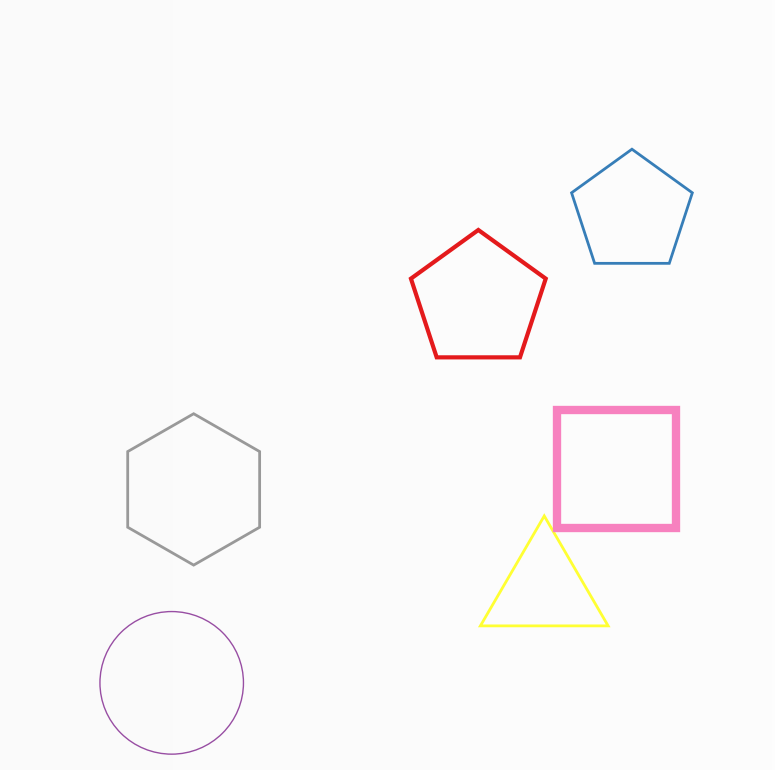[{"shape": "pentagon", "thickness": 1.5, "radius": 0.46, "center": [0.617, 0.61]}, {"shape": "pentagon", "thickness": 1, "radius": 0.41, "center": [0.815, 0.724]}, {"shape": "circle", "thickness": 0.5, "radius": 0.46, "center": [0.222, 0.113]}, {"shape": "triangle", "thickness": 1, "radius": 0.48, "center": [0.702, 0.235]}, {"shape": "square", "thickness": 3, "radius": 0.38, "center": [0.795, 0.391]}, {"shape": "hexagon", "thickness": 1, "radius": 0.49, "center": [0.25, 0.364]}]